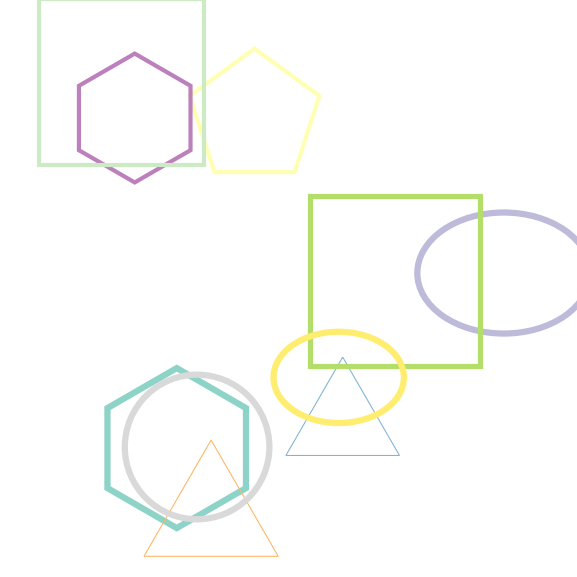[{"shape": "hexagon", "thickness": 3, "radius": 0.69, "center": [0.306, 0.223]}, {"shape": "pentagon", "thickness": 2, "radius": 0.59, "center": [0.441, 0.797]}, {"shape": "oval", "thickness": 3, "radius": 0.75, "center": [0.872, 0.526]}, {"shape": "triangle", "thickness": 0.5, "radius": 0.57, "center": [0.593, 0.267]}, {"shape": "triangle", "thickness": 0.5, "radius": 0.67, "center": [0.366, 0.103]}, {"shape": "square", "thickness": 2.5, "radius": 0.74, "center": [0.684, 0.513]}, {"shape": "circle", "thickness": 3, "radius": 0.63, "center": [0.341, 0.225]}, {"shape": "hexagon", "thickness": 2, "radius": 0.56, "center": [0.233, 0.795]}, {"shape": "square", "thickness": 2, "radius": 0.72, "center": [0.21, 0.857]}, {"shape": "oval", "thickness": 3, "radius": 0.56, "center": [0.586, 0.346]}]